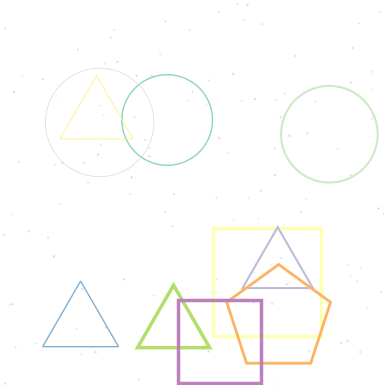[{"shape": "circle", "thickness": 1, "radius": 0.59, "center": [0.434, 0.688]}, {"shape": "square", "thickness": 2.5, "radius": 0.7, "center": [0.693, 0.268]}, {"shape": "triangle", "thickness": 1.5, "radius": 0.53, "center": [0.721, 0.304]}, {"shape": "triangle", "thickness": 1, "radius": 0.57, "center": [0.209, 0.156]}, {"shape": "pentagon", "thickness": 2, "radius": 0.71, "center": [0.724, 0.171]}, {"shape": "triangle", "thickness": 2.5, "radius": 0.54, "center": [0.451, 0.151]}, {"shape": "circle", "thickness": 0.5, "radius": 0.7, "center": [0.259, 0.682]}, {"shape": "square", "thickness": 2.5, "radius": 0.54, "center": [0.569, 0.113]}, {"shape": "circle", "thickness": 1.5, "radius": 0.63, "center": [0.856, 0.651]}, {"shape": "triangle", "thickness": 0.5, "radius": 0.55, "center": [0.251, 0.694]}]